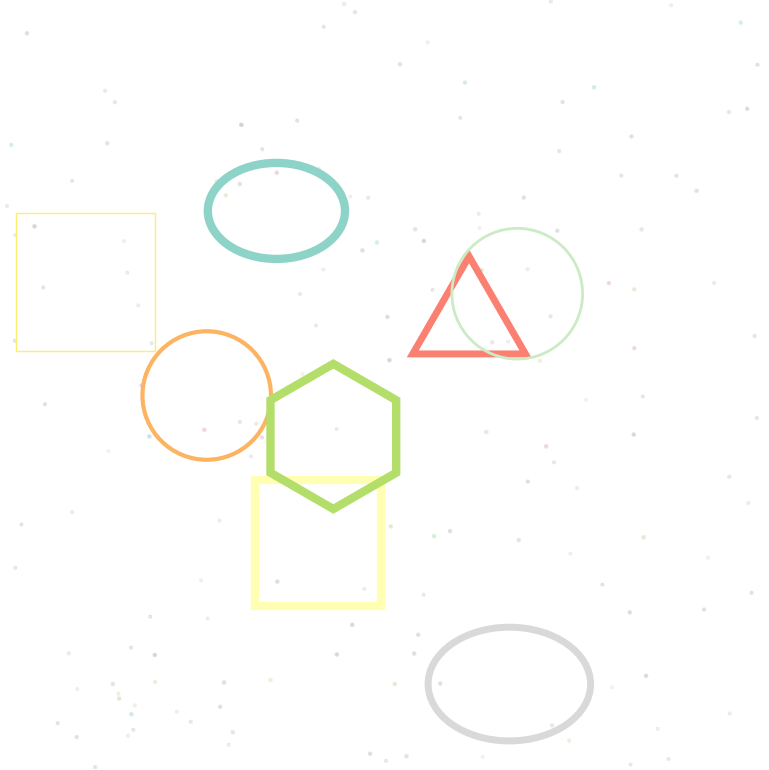[{"shape": "oval", "thickness": 3, "radius": 0.45, "center": [0.359, 0.726]}, {"shape": "square", "thickness": 3, "radius": 0.41, "center": [0.413, 0.295]}, {"shape": "triangle", "thickness": 2.5, "radius": 0.42, "center": [0.609, 0.583]}, {"shape": "circle", "thickness": 1.5, "radius": 0.42, "center": [0.268, 0.486]}, {"shape": "hexagon", "thickness": 3, "radius": 0.47, "center": [0.433, 0.433]}, {"shape": "oval", "thickness": 2.5, "radius": 0.53, "center": [0.661, 0.112]}, {"shape": "circle", "thickness": 1, "radius": 0.42, "center": [0.672, 0.619]}, {"shape": "square", "thickness": 0.5, "radius": 0.45, "center": [0.111, 0.634]}]